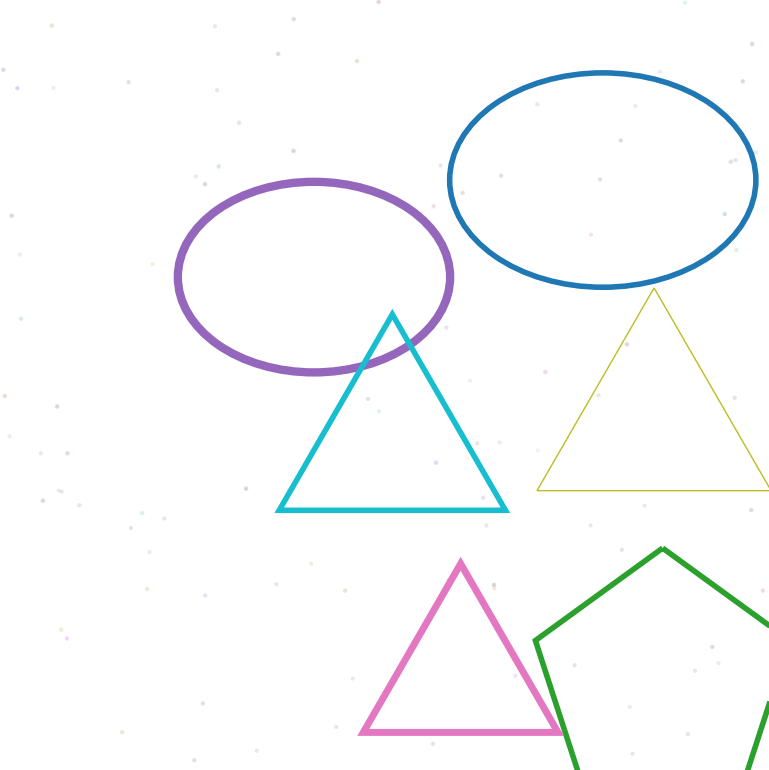[{"shape": "oval", "thickness": 2, "radius": 0.99, "center": [0.783, 0.766]}, {"shape": "pentagon", "thickness": 2, "radius": 0.87, "center": [0.861, 0.114]}, {"shape": "oval", "thickness": 3, "radius": 0.88, "center": [0.408, 0.64]}, {"shape": "triangle", "thickness": 2.5, "radius": 0.73, "center": [0.598, 0.122]}, {"shape": "triangle", "thickness": 0.5, "radius": 0.88, "center": [0.849, 0.451]}, {"shape": "triangle", "thickness": 2, "radius": 0.85, "center": [0.51, 0.422]}]